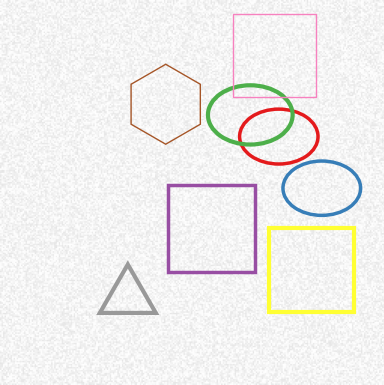[{"shape": "oval", "thickness": 2.5, "radius": 0.51, "center": [0.724, 0.645]}, {"shape": "oval", "thickness": 2.5, "radius": 0.5, "center": [0.836, 0.511]}, {"shape": "oval", "thickness": 3, "radius": 0.55, "center": [0.65, 0.702]}, {"shape": "square", "thickness": 2.5, "radius": 0.56, "center": [0.55, 0.407]}, {"shape": "square", "thickness": 3, "radius": 0.55, "center": [0.809, 0.299]}, {"shape": "hexagon", "thickness": 1, "radius": 0.52, "center": [0.43, 0.729]}, {"shape": "square", "thickness": 1, "radius": 0.54, "center": [0.713, 0.856]}, {"shape": "triangle", "thickness": 3, "radius": 0.42, "center": [0.332, 0.229]}]